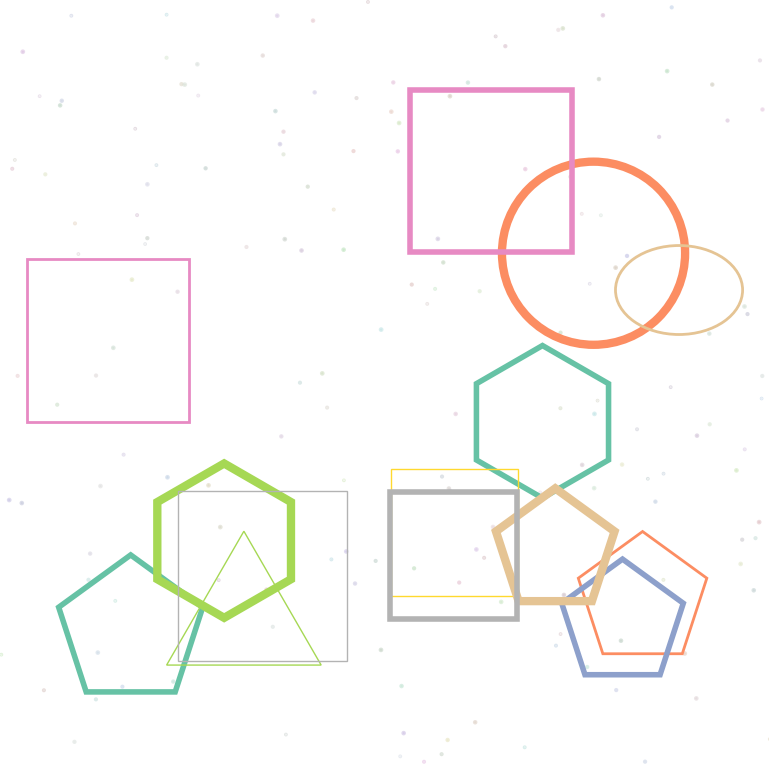[{"shape": "pentagon", "thickness": 2, "radius": 0.49, "center": [0.17, 0.181]}, {"shape": "hexagon", "thickness": 2, "radius": 0.5, "center": [0.705, 0.452]}, {"shape": "circle", "thickness": 3, "radius": 0.59, "center": [0.771, 0.671]}, {"shape": "pentagon", "thickness": 1, "radius": 0.44, "center": [0.835, 0.222]}, {"shape": "pentagon", "thickness": 2, "radius": 0.41, "center": [0.808, 0.191]}, {"shape": "square", "thickness": 2, "radius": 0.53, "center": [0.637, 0.778]}, {"shape": "square", "thickness": 1, "radius": 0.53, "center": [0.14, 0.558]}, {"shape": "hexagon", "thickness": 3, "radius": 0.5, "center": [0.291, 0.298]}, {"shape": "triangle", "thickness": 0.5, "radius": 0.58, "center": [0.317, 0.194]}, {"shape": "square", "thickness": 0.5, "radius": 0.41, "center": [0.591, 0.308]}, {"shape": "oval", "thickness": 1, "radius": 0.41, "center": [0.882, 0.623]}, {"shape": "pentagon", "thickness": 3, "radius": 0.4, "center": [0.721, 0.285]}, {"shape": "square", "thickness": 2, "radius": 0.41, "center": [0.589, 0.278]}, {"shape": "square", "thickness": 0.5, "radius": 0.55, "center": [0.341, 0.252]}]